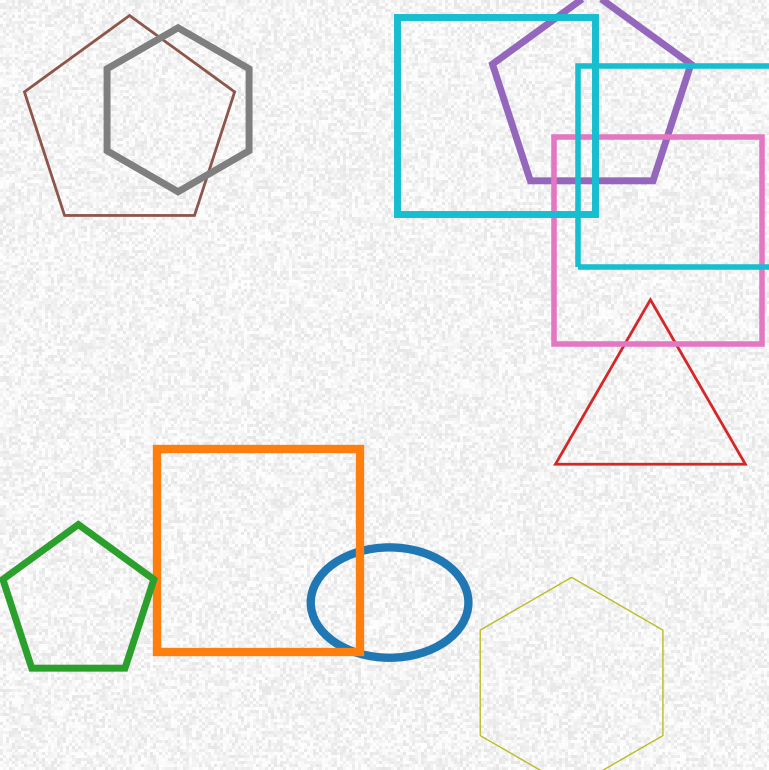[{"shape": "oval", "thickness": 3, "radius": 0.51, "center": [0.506, 0.217]}, {"shape": "square", "thickness": 3, "radius": 0.66, "center": [0.336, 0.285]}, {"shape": "pentagon", "thickness": 2.5, "radius": 0.52, "center": [0.102, 0.216]}, {"shape": "triangle", "thickness": 1, "radius": 0.71, "center": [0.845, 0.468]}, {"shape": "pentagon", "thickness": 2.5, "radius": 0.68, "center": [0.768, 0.875]}, {"shape": "pentagon", "thickness": 1, "radius": 0.72, "center": [0.168, 0.836]}, {"shape": "square", "thickness": 2, "radius": 0.67, "center": [0.854, 0.688]}, {"shape": "hexagon", "thickness": 2.5, "radius": 0.53, "center": [0.231, 0.857]}, {"shape": "hexagon", "thickness": 0.5, "radius": 0.68, "center": [0.742, 0.113]}, {"shape": "square", "thickness": 2.5, "radius": 0.64, "center": [0.644, 0.85]}, {"shape": "square", "thickness": 2, "radius": 0.65, "center": [0.881, 0.784]}]